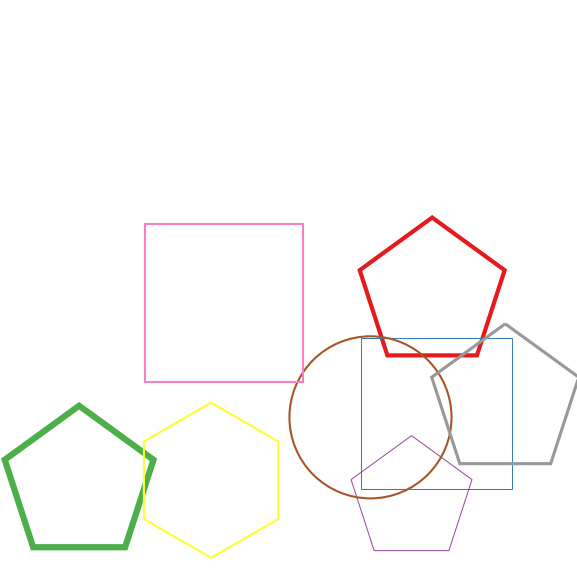[{"shape": "pentagon", "thickness": 2, "radius": 0.66, "center": [0.748, 0.491]}, {"shape": "square", "thickness": 0.5, "radius": 0.65, "center": [0.756, 0.283]}, {"shape": "pentagon", "thickness": 3, "radius": 0.68, "center": [0.137, 0.161]}, {"shape": "pentagon", "thickness": 0.5, "radius": 0.55, "center": [0.713, 0.135]}, {"shape": "hexagon", "thickness": 1, "radius": 0.67, "center": [0.366, 0.168]}, {"shape": "circle", "thickness": 1, "radius": 0.7, "center": [0.642, 0.276]}, {"shape": "square", "thickness": 1, "radius": 0.69, "center": [0.388, 0.474]}, {"shape": "pentagon", "thickness": 1.5, "radius": 0.67, "center": [0.875, 0.305]}]